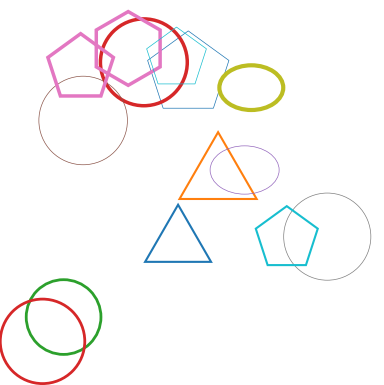[{"shape": "pentagon", "thickness": 0.5, "radius": 0.56, "center": [0.489, 0.809]}, {"shape": "triangle", "thickness": 1.5, "radius": 0.49, "center": [0.463, 0.369]}, {"shape": "triangle", "thickness": 1.5, "radius": 0.58, "center": [0.566, 0.541]}, {"shape": "circle", "thickness": 2, "radius": 0.49, "center": [0.165, 0.177]}, {"shape": "circle", "thickness": 2, "radius": 0.55, "center": [0.11, 0.113]}, {"shape": "circle", "thickness": 2.5, "radius": 0.56, "center": [0.374, 0.838]}, {"shape": "oval", "thickness": 0.5, "radius": 0.45, "center": [0.635, 0.558]}, {"shape": "circle", "thickness": 0.5, "radius": 0.58, "center": [0.216, 0.687]}, {"shape": "pentagon", "thickness": 2.5, "radius": 0.45, "center": [0.209, 0.823]}, {"shape": "hexagon", "thickness": 2.5, "radius": 0.48, "center": [0.333, 0.874]}, {"shape": "circle", "thickness": 0.5, "radius": 0.57, "center": [0.85, 0.385]}, {"shape": "oval", "thickness": 3, "radius": 0.41, "center": [0.653, 0.772]}, {"shape": "pentagon", "thickness": 0.5, "radius": 0.41, "center": [0.459, 0.848]}, {"shape": "pentagon", "thickness": 1.5, "radius": 0.42, "center": [0.745, 0.38]}]